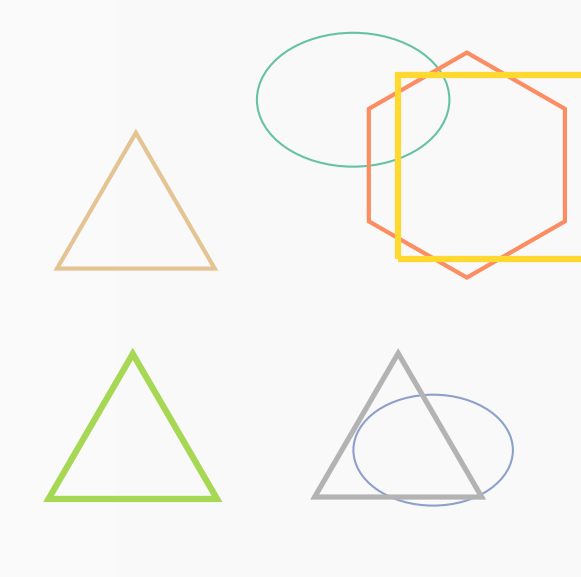[{"shape": "oval", "thickness": 1, "radius": 0.83, "center": [0.608, 0.826]}, {"shape": "hexagon", "thickness": 2, "radius": 0.97, "center": [0.803, 0.713]}, {"shape": "oval", "thickness": 1, "radius": 0.69, "center": [0.745, 0.22]}, {"shape": "triangle", "thickness": 3, "radius": 0.84, "center": [0.228, 0.219]}, {"shape": "square", "thickness": 3, "radius": 0.8, "center": [0.844, 0.71]}, {"shape": "triangle", "thickness": 2, "radius": 0.78, "center": [0.234, 0.612]}, {"shape": "triangle", "thickness": 2.5, "radius": 0.83, "center": [0.685, 0.221]}]